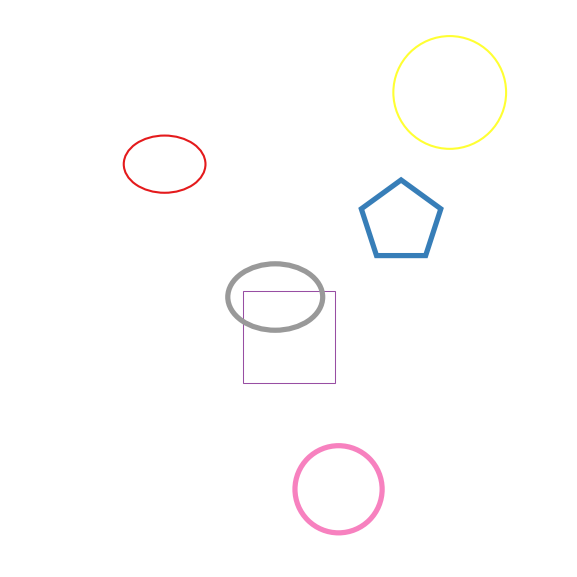[{"shape": "oval", "thickness": 1, "radius": 0.35, "center": [0.285, 0.715]}, {"shape": "pentagon", "thickness": 2.5, "radius": 0.36, "center": [0.695, 0.615]}, {"shape": "square", "thickness": 0.5, "radius": 0.4, "center": [0.5, 0.416]}, {"shape": "circle", "thickness": 1, "radius": 0.49, "center": [0.779, 0.839]}, {"shape": "circle", "thickness": 2.5, "radius": 0.38, "center": [0.586, 0.152]}, {"shape": "oval", "thickness": 2.5, "radius": 0.41, "center": [0.477, 0.485]}]